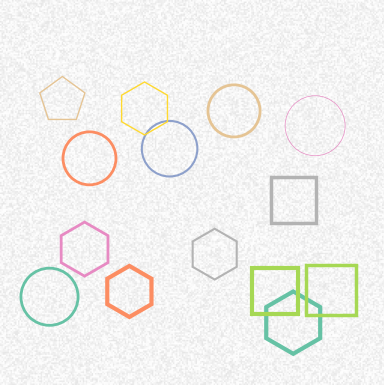[{"shape": "circle", "thickness": 2, "radius": 0.37, "center": [0.129, 0.229]}, {"shape": "hexagon", "thickness": 3, "radius": 0.4, "center": [0.762, 0.162]}, {"shape": "circle", "thickness": 2, "radius": 0.34, "center": [0.232, 0.589]}, {"shape": "hexagon", "thickness": 3, "radius": 0.33, "center": [0.336, 0.243]}, {"shape": "circle", "thickness": 1.5, "radius": 0.36, "center": [0.441, 0.614]}, {"shape": "circle", "thickness": 0.5, "radius": 0.39, "center": [0.818, 0.673]}, {"shape": "hexagon", "thickness": 2, "radius": 0.35, "center": [0.22, 0.353]}, {"shape": "square", "thickness": 2.5, "radius": 0.32, "center": [0.86, 0.246]}, {"shape": "square", "thickness": 3, "radius": 0.29, "center": [0.714, 0.244]}, {"shape": "hexagon", "thickness": 1, "radius": 0.34, "center": [0.375, 0.718]}, {"shape": "circle", "thickness": 2, "radius": 0.34, "center": [0.608, 0.712]}, {"shape": "pentagon", "thickness": 1, "radius": 0.31, "center": [0.162, 0.74]}, {"shape": "square", "thickness": 2.5, "radius": 0.3, "center": [0.762, 0.48]}, {"shape": "hexagon", "thickness": 1.5, "radius": 0.33, "center": [0.558, 0.34]}]